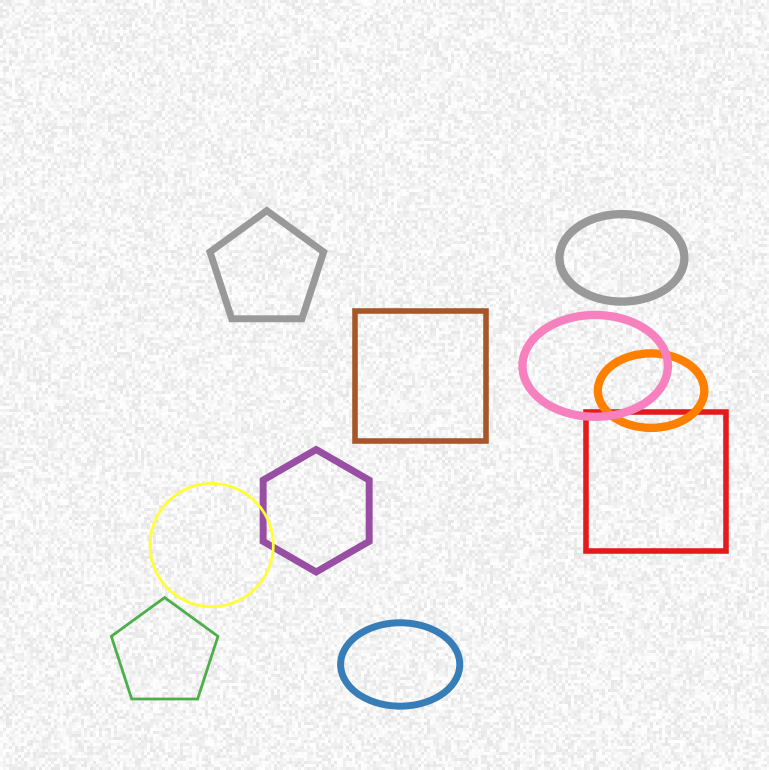[{"shape": "square", "thickness": 2, "radius": 0.45, "center": [0.852, 0.375]}, {"shape": "oval", "thickness": 2.5, "radius": 0.39, "center": [0.52, 0.137]}, {"shape": "pentagon", "thickness": 1, "radius": 0.36, "center": [0.214, 0.151]}, {"shape": "hexagon", "thickness": 2.5, "radius": 0.4, "center": [0.411, 0.337]}, {"shape": "oval", "thickness": 3, "radius": 0.35, "center": [0.846, 0.493]}, {"shape": "circle", "thickness": 1, "radius": 0.4, "center": [0.275, 0.292]}, {"shape": "square", "thickness": 2, "radius": 0.42, "center": [0.546, 0.512]}, {"shape": "oval", "thickness": 3, "radius": 0.47, "center": [0.773, 0.525]}, {"shape": "oval", "thickness": 3, "radius": 0.41, "center": [0.808, 0.665]}, {"shape": "pentagon", "thickness": 2.5, "radius": 0.39, "center": [0.347, 0.649]}]